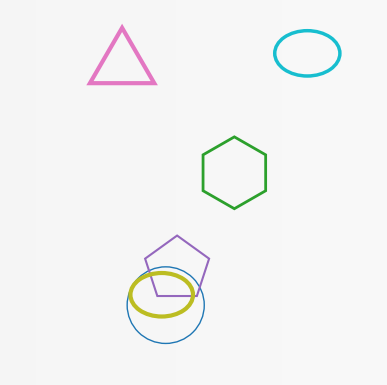[{"shape": "circle", "thickness": 1, "radius": 0.5, "center": [0.428, 0.207]}, {"shape": "hexagon", "thickness": 2, "radius": 0.47, "center": [0.605, 0.551]}, {"shape": "pentagon", "thickness": 1.5, "radius": 0.43, "center": [0.457, 0.301]}, {"shape": "triangle", "thickness": 3, "radius": 0.48, "center": [0.315, 0.832]}, {"shape": "oval", "thickness": 3, "radius": 0.4, "center": [0.417, 0.234]}, {"shape": "oval", "thickness": 2.5, "radius": 0.42, "center": [0.793, 0.861]}]